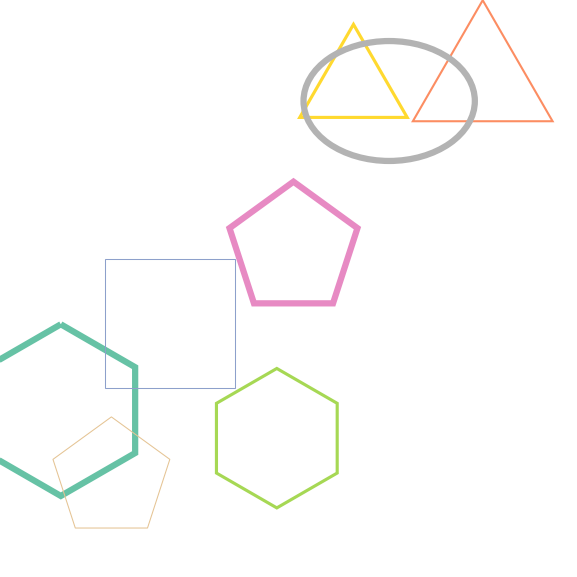[{"shape": "hexagon", "thickness": 3, "radius": 0.74, "center": [0.105, 0.289]}, {"shape": "triangle", "thickness": 1, "radius": 0.7, "center": [0.836, 0.859]}, {"shape": "square", "thickness": 0.5, "radius": 0.56, "center": [0.295, 0.439]}, {"shape": "pentagon", "thickness": 3, "radius": 0.58, "center": [0.508, 0.568]}, {"shape": "hexagon", "thickness": 1.5, "radius": 0.6, "center": [0.479, 0.24]}, {"shape": "triangle", "thickness": 1.5, "radius": 0.54, "center": [0.612, 0.85]}, {"shape": "pentagon", "thickness": 0.5, "radius": 0.53, "center": [0.193, 0.171]}, {"shape": "oval", "thickness": 3, "radius": 0.74, "center": [0.674, 0.824]}]